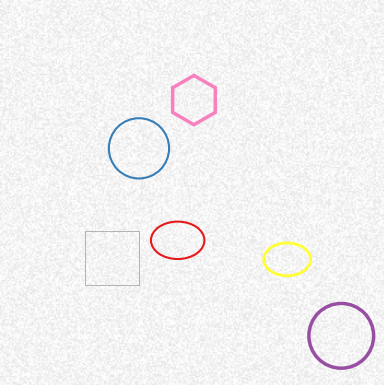[{"shape": "oval", "thickness": 1.5, "radius": 0.35, "center": [0.462, 0.376]}, {"shape": "circle", "thickness": 1.5, "radius": 0.39, "center": [0.361, 0.615]}, {"shape": "circle", "thickness": 2.5, "radius": 0.42, "center": [0.886, 0.128]}, {"shape": "oval", "thickness": 2, "radius": 0.3, "center": [0.746, 0.326]}, {"shape": "hexagon", "thickness": 2.5, "radius": 0.32, "center": [0.504, 0.74]}, {"shape": "square", "thickness": 0.5, "radius": 0.35, "center": [0.29, 0.329]}]